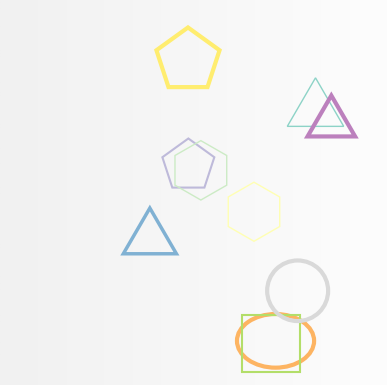[{"shape": "triangle", "thickness": 1, "radius": 0.42, "center": [0.814, 0.714]}, {"shape": "hexagon", "thickness": 1, "radius": 0.38, "center": [0.655, 0.45]}, {"shape": "pentagon", "thickness": 1.5, "radius": 0.35, "center": [0.486, 0.57]}, {"shape": "triangle", "thickness": 2.5, "radius": 0.4, "center": [0.387, 0.38]}, {"shape": "oval", "thickness": 3, "radius": 0.5, "center": [0.711, 0.115]}, {"shape": "square", "thickness": 1.5, "radius": 0.37, "center": [0.699, 0.107]}, {"shape": "circle", "thickness": 3, "radius": 0.39, "center": [0.768, 0.245]}, {"shape": "triangle", "thickness": 3, "radius": 0.35, "center": [0.855, 0.681]}, {"shape": "hexagon", "thickness": 1, "radius": 0.39, "center": [0.518, 0.558]}, {"shape": "pentagon", "thickness": 3, "radius": 0.43, "center": [0.485, 0.843]}]